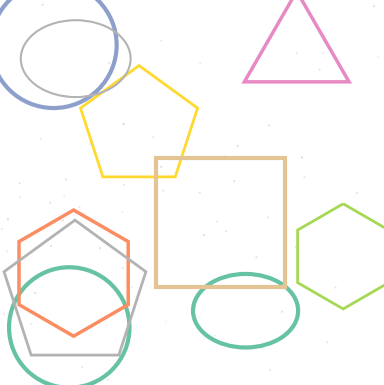[{"shape": "circle", "thickness": 3, "radius": 0.78, "center": [0.18, 0.149]}, {"shape": "oval", "thickness": 3, "radius": 0.68, "center": [0.638, 0.193]}, {"shape": "hexagon", "thickness": 2.5, "radius": 0.82, "center": [0.191, 0.291]}, {"shape": "circle", "thickness": 3, "radius": 0.82, "center": [0.139, 0.883]}, {"shape": "triangle", "thickness": 2.5, "radius": 0.78, "center": [0.771, 0.866]}, {"shape": "hexagon", "thickness": 2, "radius": 0.68, "center": [0.891, 0.334]}, {"shape": "pentagon", "thickness": 2, "radius": 0.8, "center": [0.361, 0.67]}, {"shape": "square", "thickness": 3, "radius": 0.84, "center": [0.573, 0.423]}, {"shape": "oval", "thickness": 1.5, "radius": 0.71, "center": [0.197, 0.848]}, {"shape": "pentagon", "thickness": 2, "radius": 0.97, "center": [0.195, 0.234]}]